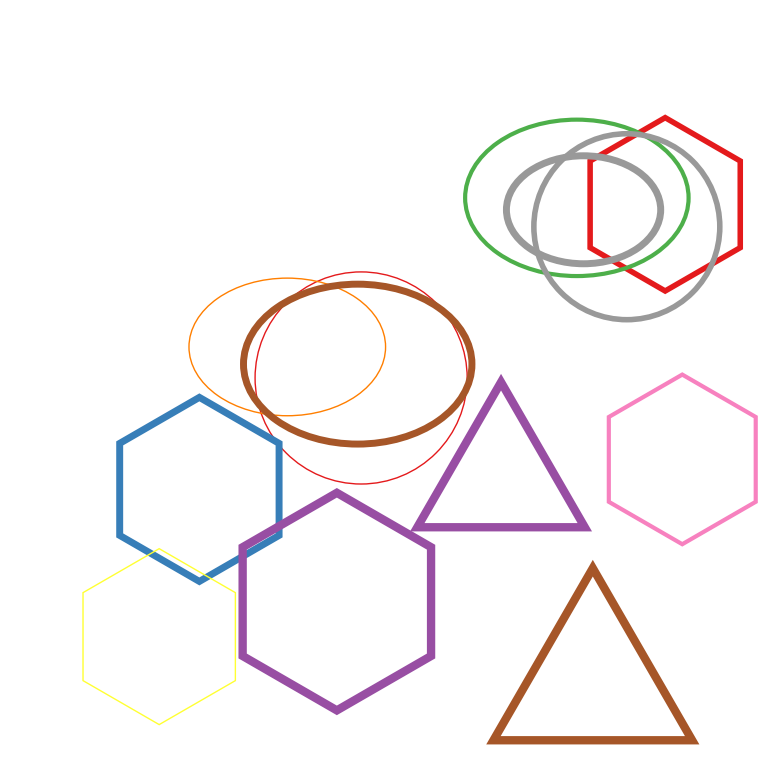[{"shape": "circle", "thickness": 0.5, "radius": 0.69, "center": [0.469, 0.509]}, {"shape": "hexagon", "thickness": 2, "radius": 0.56, "center": [0.864, 0.735]}, {"shape": "hexagon", "thickness": 2.5, "radius": 0.6, "center": [0.259, 0.364]}, {"shape": "oval", "thickness": 1.5, "radius": 0.73, "center": [0.749, 0.743]}, {"shape": "triangle", "thickness": 3, "radius": 0.63, "center": [0.651, 0.378]}, {"shape": "hexagon", "thickness": 3, "radius": 0.71, "center": [0.437, 0.219]}, {"shape": "oval", "thickness": 0.5, "radius": 0.64, "center": [0.373, 0.549]}, {"shape": "hexagon", "thickness": 0.5, "radius": 0.57, "center": [0.207, 0.173]}, {"shape": "oval", "thickness": 2.5, "radius": 0.74, "center": [0.465, 0.527]}, {"shape": "triangle", "thickness": 3, "radius": 0.74, "center": [0.77, 0.113]}, {"shape": "hexagon", "thickness": 1.5, "radius": 0.55, "center": [0.886, 0.403]}, {"shape": "circle", "thickness": 2, "radius": 0.6, "center": [0.814, 0.706]}, {"shape": "oval", "thickness": 2.5, "radius": 0.5, "center": [0.758, 0.728]}]